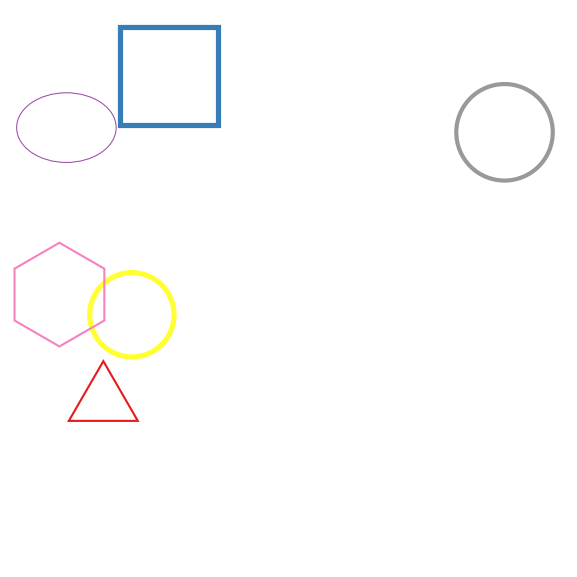[{"shape": "triangle", "thickness": 1, "radius": 0.34, "center": [0.179, 0.305]}, {"shape": "square", "thickness": 2.5, "radius": 0.42, "center": [0.293, 0.868]}, {"shape": "oval", "thickness": 0.5, "radius": 0.43, "center": [0.115, 0.778]}, {"shape": "circle", "thickness": 2.5, "radius": 0.37, "center": [0.228, 0.454]}, {"shape": "hexagon", "thickness": 1, "radius": 0.45, "center": [0.103, 0.489]}, {"shape": "circle", "thickness": 2, "radius": 0.42, "center": [0.874, 0.77]}]